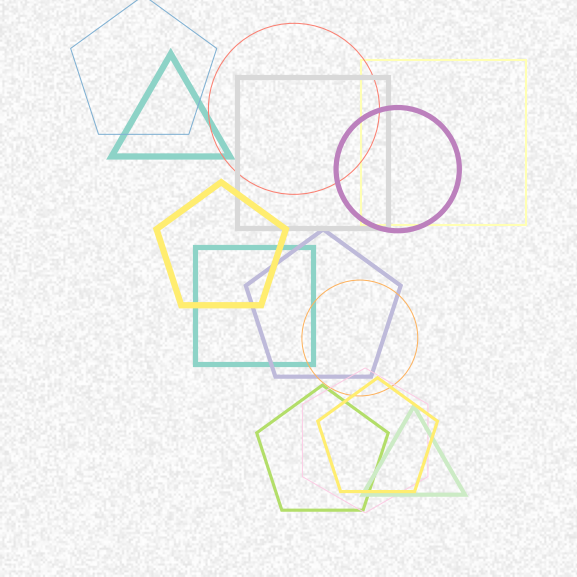[{"shape": "square", "thickness": 2.5, "radius": 0.51, "center": [0.439, 0.47]}, {"shape": "triangle", "thickness": 3, "radius": 0.59, "center": [0.296, 0.787]}, {"shape": "square", "thickness": 1, "radius": 0.71, "center": [0.768, 0.753]}, {"shape": "pentagon", "thickness": 2, "radius": 0.7, "center": [0.56, 0.461]}, {"shape": "circle", "thickness": 0.5, "radius": 0.74, "center": [0.509, 0.811]}, {"shape": "pentagon", "thickness": 0.5, "radius": 0.67, "center": [0.249, 0.874]}, {"shape": "circle", "thickness": 0.5, "radius": 0.5, "center": [0.623, 0.414]}, {"shape": "pentagon", "thickness": 1.5, "radius": 0.6, "center": [0.558, 0.213]}, {"shape": "hexagon", "thickness": 0.5, "radius": 0.63, "center": [0.632, 0.237]}, {"shape": "square", "thickness": 2.5, "radius": 0.65, "center": [0.542, 0.735]}, {"shape": "circle", "thickness": 2.5, "radius": 0.53, "center": [0.689, 0.706]}, {"shape": "triangle", "thickness": 2, "radius": 0.51, "center": [0.717, 0.194]}, {"shape": "pentagon", "thickness": 3, "radius": 0.59, "center": [0.383, 0.566]}, {"shape": "pentagon", "thickness": 1.5, "radius": 0.54, "center": [0.654, 0.236]}]